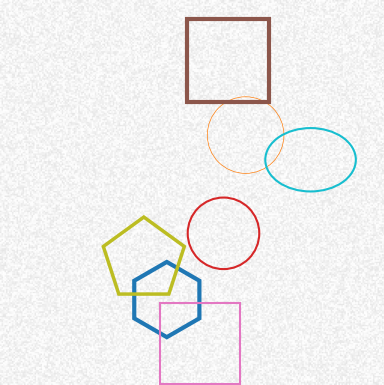[{"shape": "hexagon", "thickness": 3, "radius": 0.49, "center": [0.433, 0.222]}, {"shape": "circle", "thickness": 0.5, "radius": 0.5, "center": [0.638, 0.649]}, {"shape": "circle", "thickness": 1.5, "radius": 0.46, "center": [0.58, 0.394]}, {"shape": "square", "thickness": 3, "radius": 0.53, "center": [0.593, 0.843]}, {"shape": "square", "thickness": 1.5, "radius": 0.52, "center": [0.52, 0.108]}, {"shape": "pentagon", "thickness": 2.5, "radius": 0.55, "center": [0.374, 0.326]}, {"shape": "oval", "thickness": 1.5, "radius": 0.59, "center": [0.807, 0.585]}]